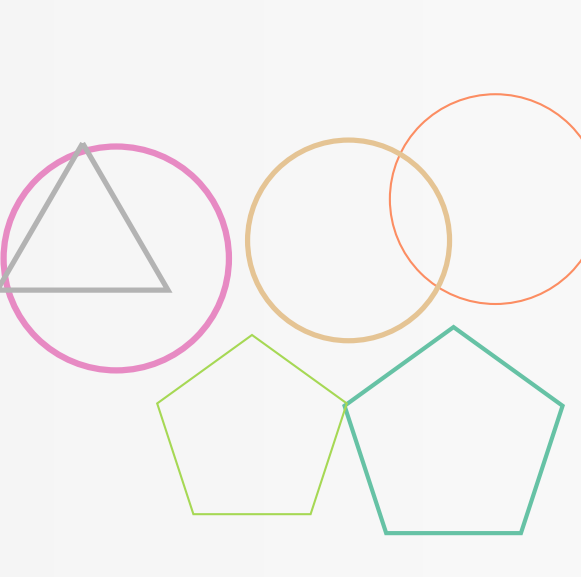[{"shape": "pentagon", "thickness": 2, "radius": 0.99, "center": [0.78, 0.236]}, {"shape": "circle", "thickness": 1, "radius": 0.91, "center": [0.852, 0.654]}, {"shape": "circle", "thickness": 3, "radius": 0.97, "center": [0.2, 0.552]}, {"shape": "pentagon", "thickness": 1, "radius": 0.86, "center": [0.434, 0.248]}, {"shape": "circle", "thickness": 2.5, "radius": 0.87, "center": [0.6, 0.583]}, {"shape": "triangle", "thickness": 2.5, "radius": 0.85, "center": [0.142, 0.582]}]